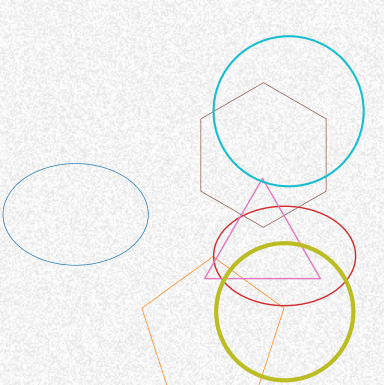[{"shape": "oval", "thickness": 0.5, "radius": 0.94, "center": [0.197, 0.443]}, {"shape": "pentagon", "thickness": 0.5, "radius": 0.97, "center": [0.553, 0.139]}, {"shape": "oval", "thickness": 1, "radius": 0.92, "center": [0.739, 0.335]}, {"shape": "hexagon", "thickness": 0.5, "radius": 0.94, "center": [0.684, 0.597]}, {"shape": "triangle", "thickness": 1, "radius": 0.87, "center": [0.682, 0.363]}, {"shape": "circle", "thickness": 3, "radius": 0.89, "center": [0.74, 0.19]}, {"shape": "circle", "thickness": 1.5, "radius": 0.97, "center": [0.75, 0.711]}]